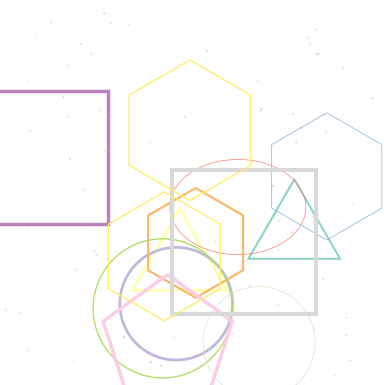[{"shape": "triangle", "thickness": 1.5, "radius": 0.69, "center": [0.764, 0.397]}, {"shape": "triangle", "thickness": 2, "radius": 0.71, "center": [0.466, 0.317]}, {"shape": "circle", "thickness": 2, "radius": 0.73, "center": [0.458, 0.211]}, {"shape": "oval", "thickness": 0.5, "radius": 0.88, "center": [0.618, 0.462]}, {"shape": "hexagon", "thickness": 0.5, "radius": 0.83, "center": [0.849, 0.542]}, {"shape": "hexagon", "thickness": 1.5, "radius": 0.71, "center": [0.508, 0.369]}, {"shape": "circle", "thickness": 1, "radius": 0.9, "center": [0.423, 0.199]}, {"shape": "pentagon", "thickness": 2.5, "radius": 0.88, "center": [0.436, 0.111]}, {"shape": "square", "thickness": 3, "radius": 0.93, "center": [0.633, 0.372]}, {"shape": "square", "thickness": 2.5, "radius": 0.86, "center": [0.109, 0.591]}, {"shape": "circle", "thickness": 0.5, "radius": 0.73, "center": [0.673, 0.11]}, {"shape": "hexagon", "thickness": 1, "radius": 0.91, "center": [0.493, 0.662]}, {"shape": "hexagon", "thickness": 1, "radius": 0.84, "center": [0.427, 0.334]}]